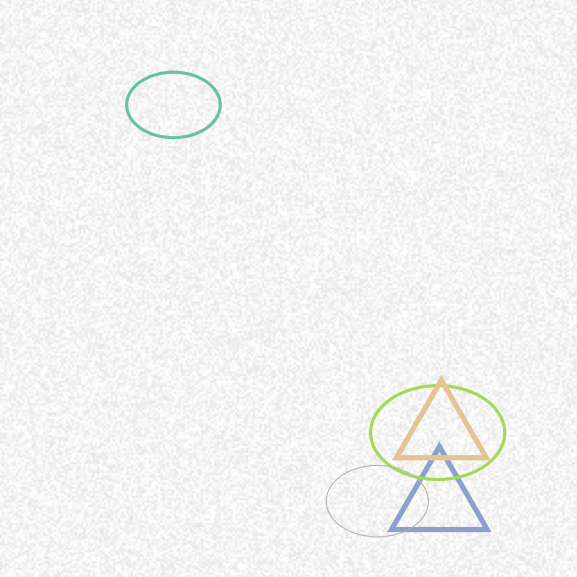[{"shape": "oval", "thickness": 1.5, "radius": 0.41, "center": [0.3, 0.817]}, {"shape": "triangle", "thickness": 2.5, "radius": 0.48, "center": [0.761, 0.13]}, {"shape": "oval", "thickness": 1.5, "radius": 0.58, "center": [0.758, 0.25]}, {"shape": "triangle", "thickness": 2.5, "radius": 0.45, "center": [0.764, 0.251]}, {"shape": "oval", "thickness": 0.5, "radius": 0.44, "center": [0.653, 0.131]}]